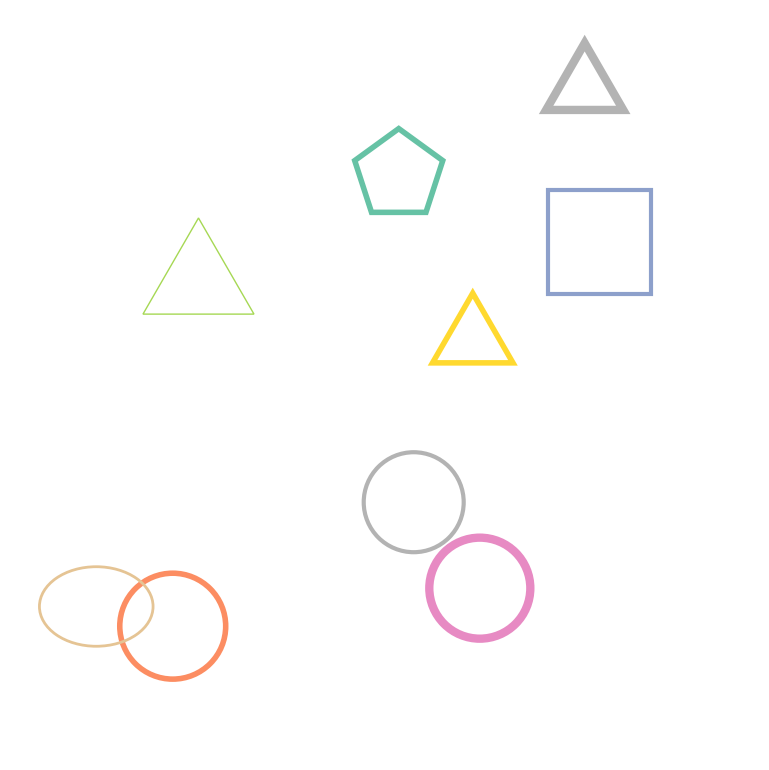[{"shape": "pentagon", "thickness": 2, "radius": 0.3, "center": [0.518, 0.773]}, {"shape": "circle", "thickness": 2, "radius": 0.34, "center": [0.224, 0.187]}, {"shape": "square", "thickness": 1.5, "radius": 0.34, "center": [0.779, 0.686]}, {"shape": "circle", "thickness": 3, "radius": 0.33, "center": [0.623, 0.236]}, {"shape": "triangle", "thickness": 0.5, "radius": 0.42, "center": [0.258, 0.634]}, {"shape": "triangle", "thickness": 2, "radius": 0.3, "center": [0.614, 0.559]}, {"shape": "oval", "thickness": 1, "radius": 0.37, "center": [0.125, 0.212]}, {"shape": "triangle", "thickness": 3, "radius": 0.29, "center": [0.759, 0.886]}, {"shape": "circle", "thickness": 1.5, "radius": 0.32, "center": [0.537, 0.348]}]